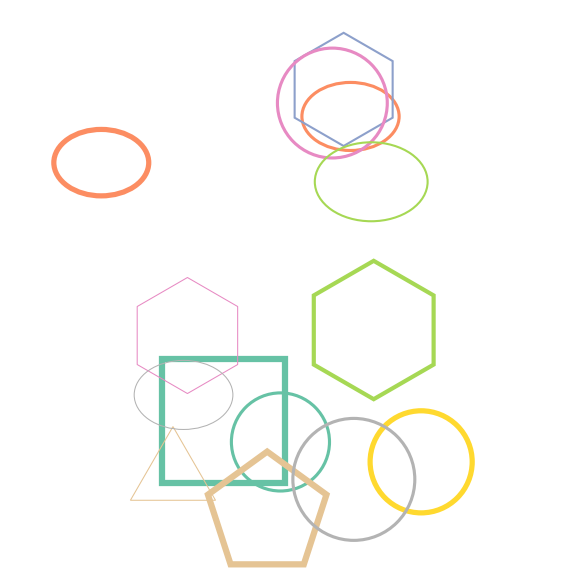[{"shape": "square", "thickness": 3, "radius": 0.53, "center": [0.387, 0.271]}, {"shape": "circle", "thickness": 1.5, "radius": 0.42, "center": [0.486, 0.234]}, {"shape": "oval", "thickness": 1.5, "radius": 0.42, "center": [0.607, 0.797]}, {"shape": "oval", "thickness": 2.5, "radius": 0.41, "center": [0.175, 0.718]}, {"shape": "hexagon", "thickness": 1, "radius": 0.49, "center": [0.595, 0.844]}, {"shape": "hexagon", "thickness": 0.5, "radius": 0.5, "center": [0.325, 0.418]}, {"shape": "circle", "thickness": 1.5, "radius": 0.48, "center": [0.576, 0.821]}, {"shape": "hexagon", "thickness": 2, "radius": 0.6, "center": [0.647, 0.428]}, {"shape": "oval", "thickness": 1, "radius": 0.49, "center": [0.643, 0.684]}, {"shape": "circle", "thickness": 2.5, "radius": 0.44, "center": [0.729, 0.199]}, {"shape": "pentagon", "thickness": 3, "radius": 0.54, "center": [0.463, 0.109]}, {"shape": "triangle", "thickness": 0.5, "radius": 0.43, "center": [0.3, 0.175]}, {"shape": "oval", "thickness": 0.5, "radius": 0.43, "center": [0.318, 0.315]}, {"shape": "circle", "thickness": 1.5, "radius": 0.53, "center": [0.613, 0.169]}]